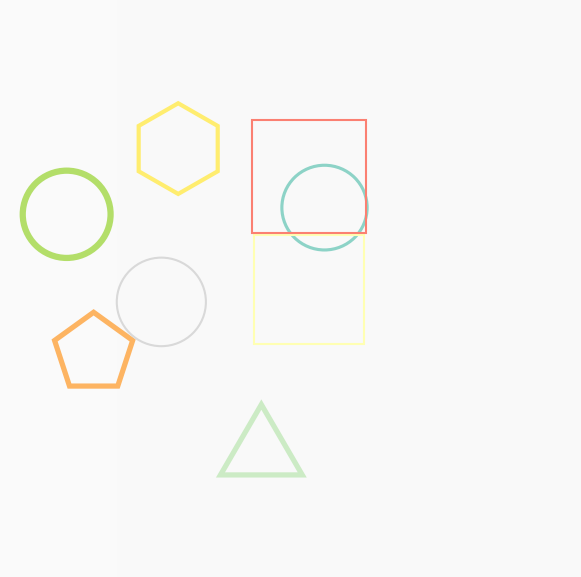[{"shape": "circle", "thickness": 1.5, "radius": 0.37, "center": [0.558, 0.64]}, {"shape": "square", "thickness": 1, "radius": 0.47, "center": [0.532, 0.498]}, {"shape": "square", "thickness": 1, "radius": 0.49, "center": [0.532, 0.693]}, {"shape": "pentagon", "thickness": 2.5, "radius": 0.35, "center": [0.161, 0.388]}, {"shape": "circle", "thickness": 3, "radius": 0.38, "center": [0.115, 0.628]}, {"shape": "circle", "thickness": 1, "radius": 0.38, "center": [0.278, 0.476]}, {"shape": "triangle", "thickness": 2.5, "radius": 0.41, "center": [0.45, 0.217]}, {"shape": "hexagon", "thickness": 2, "radius": 0.39, "center": [0.307, 0.742]}]